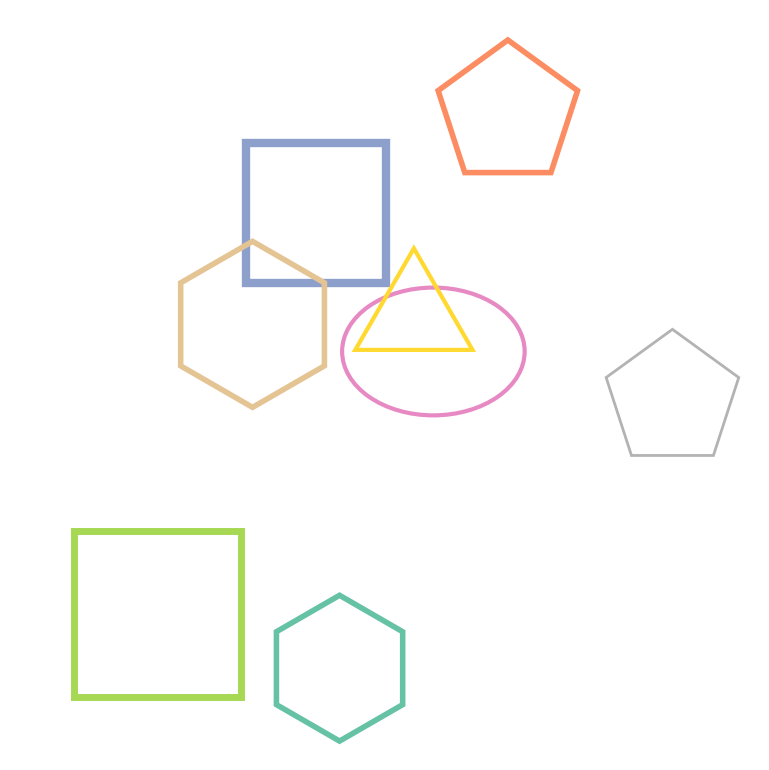[{"shape": "hexagon", "thickness": 2, "radius": 0.47, "center": [0.441, 0.132]}, {"shape": "pentagon", "thickness": 2, "radius": 0.48, "center": [0.66, 0.853]}, {"shape": "square", "thickness": 3, "radius": 0.45, "center": [0.411, 0.723]}, {"shape": "oval", "thickness": 1.5, "radius": 0.59, "center": [0.563, 0.544]}, {"shape": "square", "thickness": 2.5, "radius": 0.54, "center": [0.205, 0.202]}, {"shape": "triangle", "thickness": 1.5, "radius": 0.44, "center": [0.538, 0.59]}, {"shape": "hexagon", "thickness": 2, "radius": 0.54, "center": [0.328, 0.579]}, {"shape": "pentagon", "thickness": 1, "radius": 0.45, "center": [0.873, 0.482]}]